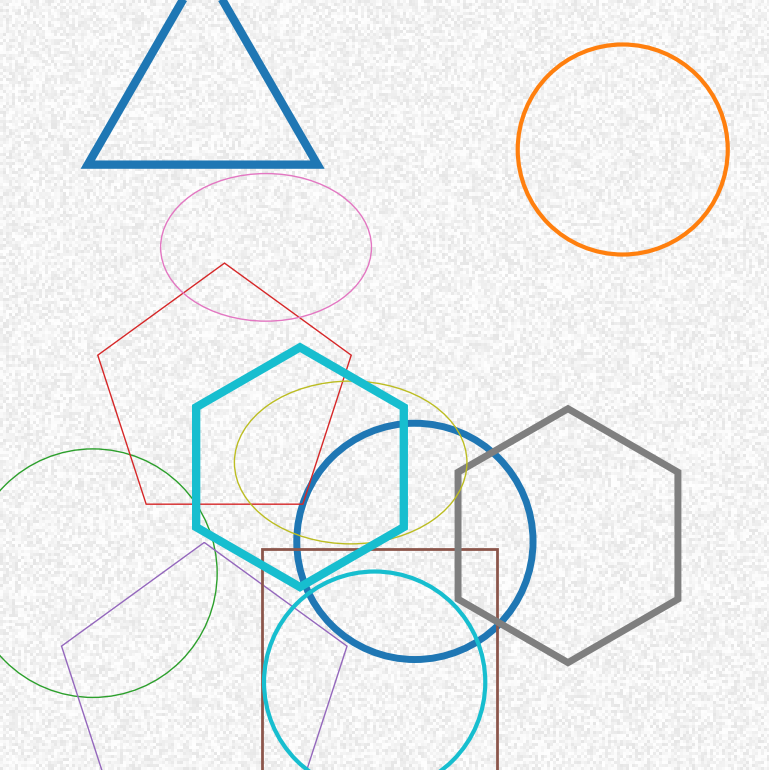[{"shape": "circle", "thickness": 2.5, "radius": 0.77, "center": [0.539, 0.297]}, {"shape": "triangle", "thickness": 3, "radius": 0.86, "center": [0.263, 0.872]}, {"shape": "circle", "thickness": 1.5, "radius": 0.68, "center": [0.809, 0.806]}, {"shape": "circle", "thickness": 0.5, "radius": 0.81, "center": [0.121, 0.256]}, {"shape": "pentagon", "thickness": 0.5, "radius": 0.87, "center": [0.292, 0.485]}, {"shape": "pentagon", "thickness": 0.5, "radius": 0.97, "center": [0.265, 0.101]}, {"shape": "square", "thickness": 1, "radius": 0.76, "center": [0.493, 0.135]}, {"shape": "oval", "thickness": 0.5, "radius": 0.68, "center": [0.345, 0.679]}, {"shape": "hexagon", "thickness": 2.5, "radius": 0.82, "center": [0.738, 0.304]}, {"shape": "oval", "thickness": 0.5, "radius": 0.75, "center": [0.455, 0.399]}, {"shape": "circle", "thickness": 1.5, "radius": 0.72, "center": [0.487, 0.114]}, {"shape": "hexagon", "thickness": 3, "radius": 0.78, "center": [0.39, 0.393]}]